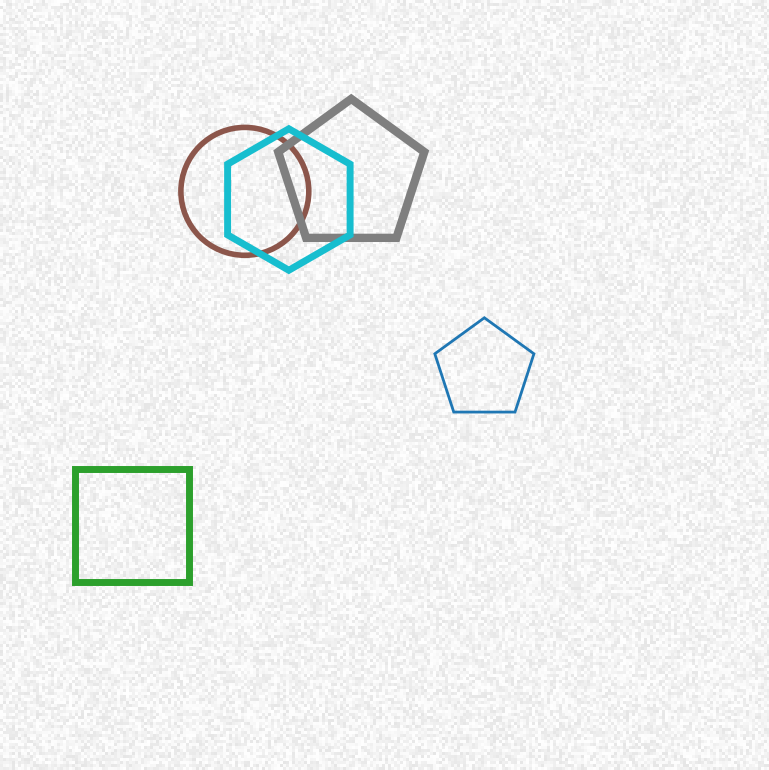[{"shape": "pentagon", "thickness": 1, "radius": 0.34, "center": [0.629, 0.52]}, {"shape": "square", "thickness": 2.5, "radius": 0.37, "center": [0.171, 0.318]}, {"shape": "circle", "thickness": 2, "radius": 0.42, "center": [0.318, 0.751]}, {"shape": "pentagon", "thickness": 3, "radius": 0.5, "center": [0.456, 0.772]}, {"shape": "hexagon", "thickness": 2.5, "radius": 0.46, "center": [0.375, 0.741]}]